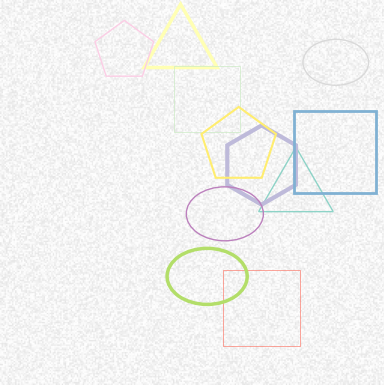[{"shape": "triangle", "thickness": 1, "radius": 0.56, "center": [0.769, 0.506]}, {"shape": "triangle", "thickness": 2.5, "radius": 0.55, "center": [0.469, 0.879]}, {"shape": "hexagon", "thickness": 3, "radius": 0.51, "center": [0.679, 0.571]}, {"shape": "square", "thickness": 0.5, "radius": 0.5, "center": [0.679, 0.2]}, {"shape": "square", "thickness": 2, "radius": 0.53, "center": [0.869, 0.606]}, {"shape": "oval", "thickness": 2.5, "radius": 0.52, "center": [0.538, 0.282]}, {"shape": "pentagon", "thickness": 1, "radius": 0.4, "center": [0.323, 0.867]}, {"shape": "oval", "thickness": 1, "radius": 0.43, "center": [0.872, 0.838]}, {"shape": "oval", "thickness": 1, "radius": 0.5, "center": [0.584, 0.445]}, {"shape": "square", "thickness": 0.5, "radius": 0.43, "center": [0.537, 0.743]}, {"shape": "pentagon", "thickness": 1.5, "radius": 0.51, "center": [0.62, 0.621]}]